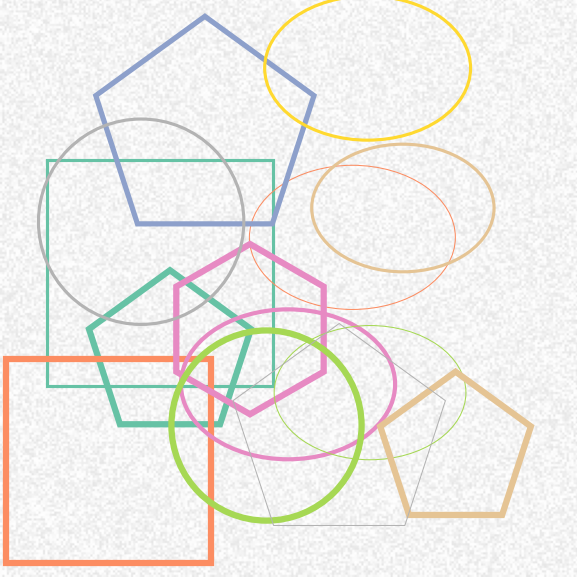[{"shape": "square", "thickness": 1.5, "radius": 0.98, "center": [0.277, 0.527]}, {"shape": "pentagon", "thickness": 3, "radius": 0.74, "center": [0.294, 0.384]}, {"shape": "square", "thickness": 3, "radius": 0.88, "center": [0.188, 0.201]}, {"shape": "oval", "thickness": 0.5, "radius": 0.89, "center": [0.61, 0.588]}, {"shape": "pentagon", "thickness": 2.5, "radius": 0.99, "center": [0.355, 0.772]}, {"shape": "oval", "thickness": 2, "radius": 0.93, "center": [0.499, 0.334]}, {"shape": "hexagon", "thickness": 3, "radius": 0.74, "center": [0.433, 0.429]}, {"shape": "circle", "thickness": 3, "radius": 0.82, "center": [0.461, 0.262]}, {"shape": "oval", "thickness": 0.5, "radius": 0.83, "center": [0.641, 0.319]}, {"shape": "oval", "thickness": 1.5, "radius": 0.89, "center": [0.637, 0.881]}, {"shape": "oval", "thickness": 1.5, "radius": 0.79, "center": [0.698, 0.639]}, {"shape": "pentagon", "thickness": 3, "radius": 0.69, "center": [0.789, 0.218]}, {"shape": "circle", "thickness": 1.5, "radius": 0.89, "center": [0.244, 0.615]}, {"shape": "pentagon", "thickness": 0.5, "radius": 0.97, "center": [0.587, 0.246]}]